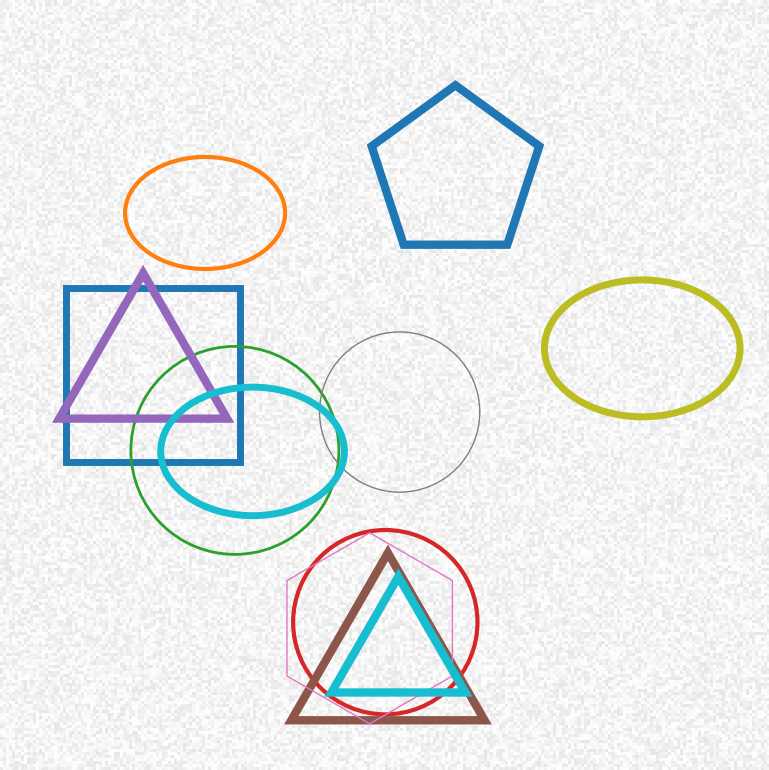[{"shape": "square", "thickness": 2.5, "radius": 0.57, "center": [0.198, 0.513]}, {"shape": "pentagon", "thickness": 3, "radius": 0.57, "center": [0.592, 0.775]}, {"shape": "oval", "thickness": 1.5, "radius": 0.52, "center": [0.266, 0.723]}, {"shape": "circle", "thickness": 1, "radius": 0.68, "center": [0.305, 0.415]}, {"shape": "circle", "thickness": 1.5, "radius": 0.6, "center": [0.5, 0.192]}, {"shape": "triangle", "thickness": 3, "radius": 0.63, "center": [0.186, 0.519]}, {"shape": "triangle", "thickness": 3, "radius": 0.72, "center": [0.504, 0.137]}, {"shape": "hexagon", "thickness": 0.5, "radius": 0.62, "center": [0.48, 0.184]}, {"shape": "circle", "thickness": 0.5, "radius": 0.52, "center": [0.519, 0.465]}, {"shape": "oval", "thickness": 2.5, "radius": 0.64, "center": [0.834, 0.548]}, {"shape": "oval", "thickness": 2.5, "radius": 0.6, "center": [0.328, 0.414]}, {"shape": "triangle", "thickness": 3, "radius": 0.5, "center": [0.517, 0.151]}]